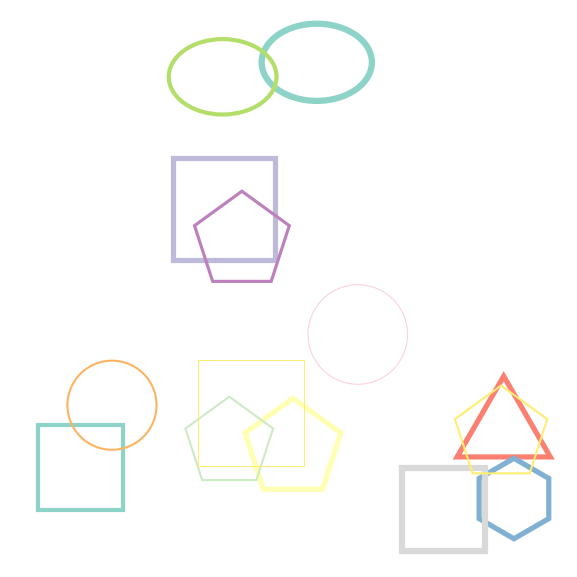[{"shape": "square", "thickness": 2, "radius": 0.37, "center": [0.14, 0.19]}, {"shape": "oval", "thickness": 3, "radius": 0.48, "center": [0.549, 0.891]}, {"shape": "pentagon", "thickness": 2.5, "radius": 0.44, "center": [0.507, 0.222]}, {"shape": "square", "thickness": 2.5, "radius": 0.44, "center": [0.388, 0.637]}, {"shape": "triangle", "thickness": 2.5, "radius": 0.47, "center": [0.872, 0.254]}, {"shape": "hexagon", "thickness": 2.5, "radius": 0.35, "center": [0.89, 0.136]}, {"shape": "circle", "thickness": 1, "radius": 0.39, "center": [0.194, 0.297]}, {"shape": "oval", "thickness": 2, "radius": 0.47, "center": [0.386, 0.866]}, {"shape": "circle", "thickness": 0.5, "radius": 0.43, "center": [0.62, 0.42]}, {"shape": "square", "thickness": 3, "radius": 0.36, "center": [0.768, 0.117]}, {"shape": "pentagon", "thickness": 1.5, "radius": 0.43, "center": [0.419, 0.582]}, {"shape": "pentagon", "thickness": 1, "radius": 0.4, "center": [0.397, 0.232]}, {"shape": "pentagon", "thickness": 1, "radius": 0.42, "center": [0.868, 0.247]}, {"shape": "square", "thickness": 0.5, "radius": 0.46, "center": [0.434, 0.284]}]